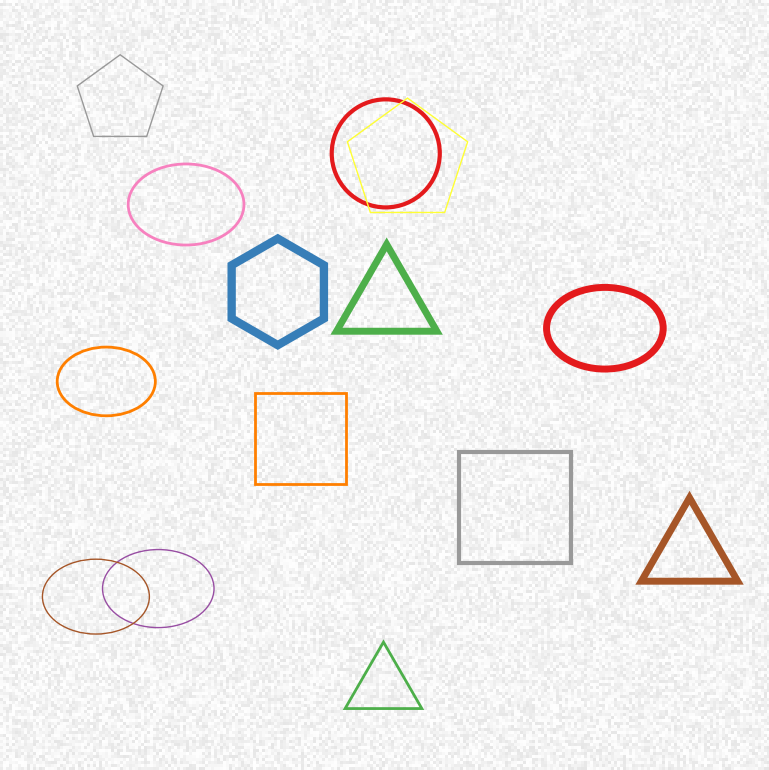[{"shape": "circle", "thickness": 1.5, "radius": 0.35, "center": [0.501, 0.801]}, {"shape": "oval", "thickness": 2.5, "radius": 0.38, "center": [0.786, 0.574]}, {"shape": "hexagon", "thickness": 3, "radius": 0.35, "center": [0.361, 0.621]}, {"shape": "triangle", "thickness": 2.5, "radius": 0.38, "center": [0.502, 0.607]}, {"shape": "triangle", "thickness": 1, "radius": 0.29, "center": [0.498, 0.109]}, {"shape": "oval", "thickness": 0.5, "radius": 0.36, "center": [0.206, 0.236]}, {"shape": "square", "thickness": 1, "radius": 0.3, "center": [0.39, 0.431]}, {"shape": "oval", "thickness": 1, "radius": 0.32, "center": [0.138, 0.505]}, {"shape": "pentagon", "thickness": 0.5, "radius": 0.41, "center": [0.529, 0.79]}, {"shape": "oval", "thickness": 0.5, "radius": 0.35, "center": [0.125, 0.225]}, {"shape": "triangle", "thickness": 2.5, "radius": 0.36, "center": [0.896, 0.281]}, {"shape": "oval", "thickness": 1, "radius": 0.38, "center": [0.242, 0.734]}, {"shape": "square", "thickness": 1.5, "radius": 0.36, "center": [0.669, 0.341]}, {"shape": "pentagon", "thickness": 0.5, "radius": 0.29, "center": [0.156, 0.87]}]